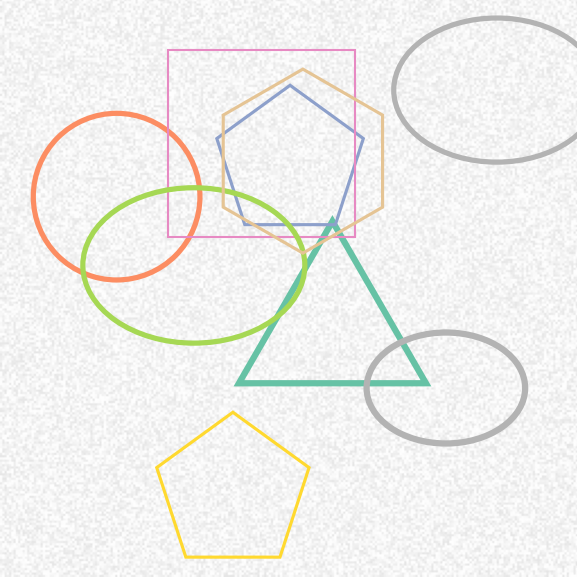[{"shape": "triangle", "thickness": 3, "radius": 0.93, "center": [0.576, 0.429]}, {"shape": "circle", "thickness": 2.5, "radius": 0.72, "center": [0.202, 0.659]}, {"shape": "pentagon", "thickness": 1.5, "radius": 0.67, "center": [0.502, 0.718]}, {"shape": "square", "thickness": 1, "radius": 0.81, "center": [0.453, 0.751]}, {"shape": "oval", "thickness": 2.5, "radius": 0.96, "center": [0.336, 0.54]}, {"shape": "pentagon", "thickness": 1.5, "radius": 0.69, "center": [0.403, 0.147]}, {"shape": "hexagon", "thickness": 1.5, "radius": 0.8, "center": [0.524, 0.72]}, {"shape": "oval", "thickness": 3, "radius": 0.69, "center": [0.772, 0.327]}, {"shape": "oval", "thickness": 2.5, "radius": 0.89, "center": [0.86, 0.843]}]